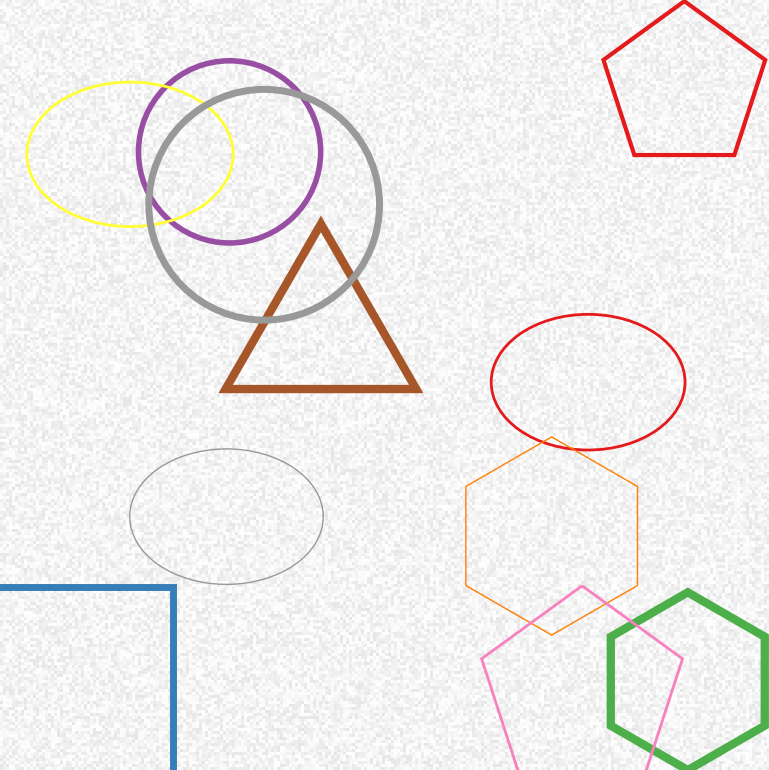[{"shape": "pentagon", "thickness": 1.5, "radius": 0.55, "center": [0.889, 0.888]}, {"shape": "oval", "thickness": 1, "radius": 0.63, "center": [0.764, 0.504]}, {"shape": "square", "thickness": 2.5, "radius": 0.62, "center": [0.102, 0.114]}, {"shape": "hexagon", "thickness": 3, "radius": 0.58, "center": [0.893, 0.115]}, {"shape": "circle", "thickness": 2, "radius": 0.59, "center": [0.298, 0.803]}, {"shape": "hexagon", "thickness": 0.5, "radius": 0.64, "center": [0.716, 0.304]}, {"shape": "oval", "thickness": 1, "radius": 0.67, "center": [0.169, 0.8]}, {"shape": "triangle", "thickness": 3, "radius": 0.71, "center": [0.417, 0.566]}, {"shape": "pentagon", "thickness": 1, "radius": 0.69, "center": [0.756, 0.102]}, {"shape": "oval", "thickness": 0.5, "radius": 0.63, "center": [0.294, 0.329]}, {"shape": "circle", "thickness": 2.5, "radius": 0.75, "center": [0.343, 0.734]}]